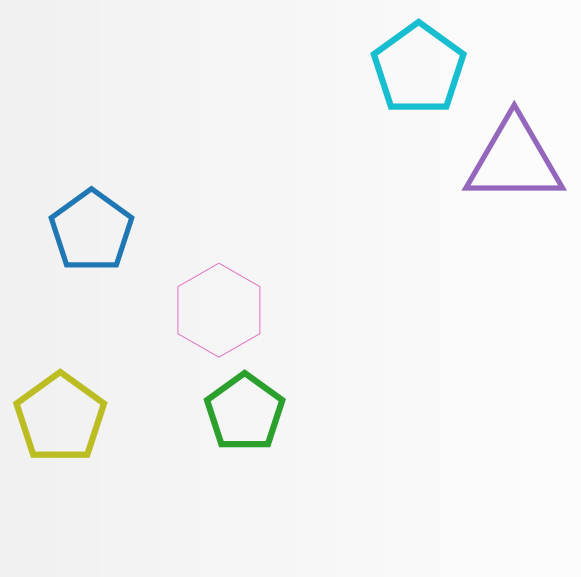[{"shape": "pentagon", "thickness": 2.5, "radius": 0.36, "center": [0.157, 0.599]}, {"shape": "pentagon", "thickness": 3, "radius": 0.34, "center": [0.421, 0.285]}, {"shape": "triangle", "thickness": 2.5, "radius": 0.48, "center": [0.885, 0.722]}, {"shape": "hexagon", "thickness": 0.5, "radius": 0.41, "center": [0.377, 0.462]}, {"shape": "pentagon", "thickness": 3, "radius": 0.4, "center": [0.104, 0.276]}, {"shape": "pentagon", "thickness": 3, "radius": 0.41, "center": [0.72, 0.88]}]